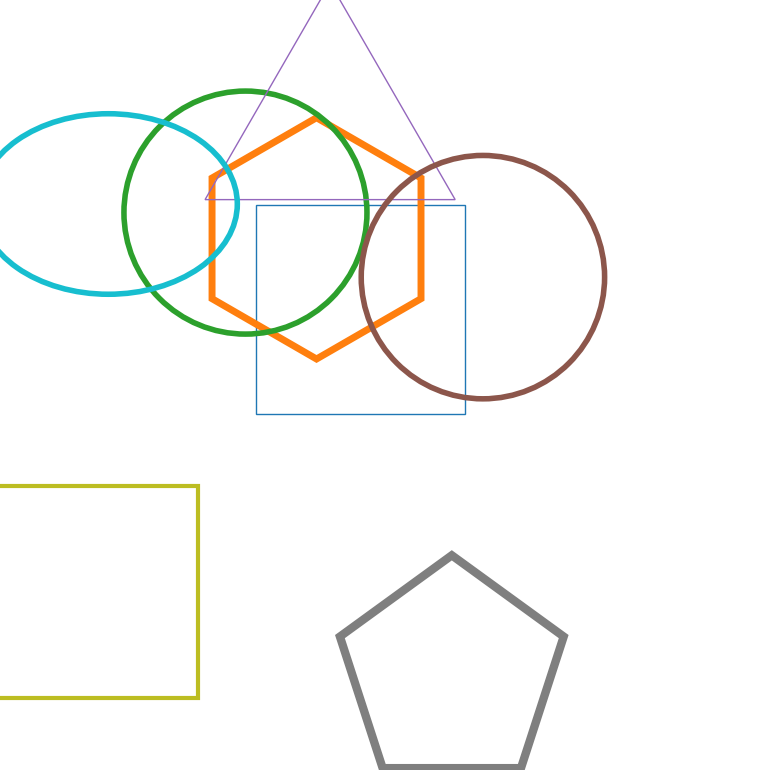[{"shape": "square", "thickness": 0.5, "radius": 0.68, "center": [0.468, 0.598]}, {"shape": "hexagon", "thickness": 2.5, "radius": 0.78, "center": [0.411, 0.69]}, {"shape": "circle", "thickness": 2, "radius": 0.79, "center": [0.319, 0.724]}, {"shape": "triangle", "thickness": 0.5, "radius": 0.94, "center": [0.429, 0.835]}, {"shape": "circle", "thickness": 2, "radius": 0.79, "center": [0.627, 0.64]}, {"shape": "pentagon", "thickness": 3, "radius": 0.76, "center": [0.587, 0.126]}, {"shape": "square", "thickness": 1.5, "radius": 0.69, "center": [0.118, 0.231]}, {"shape": "oval", "thickness": 2, "radius": 0.84, "center": [0.141, 0.735]}]